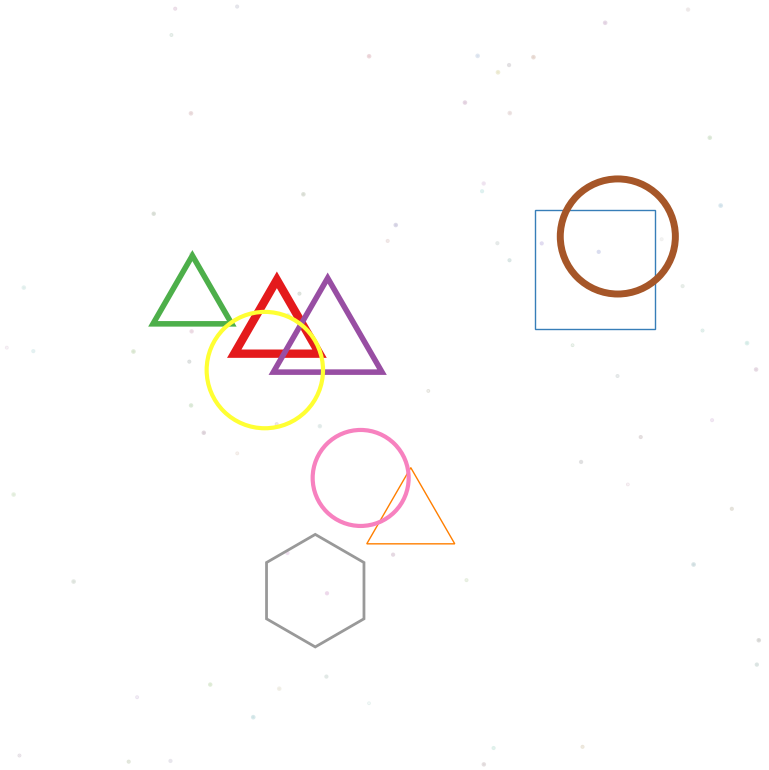[{"shape": "triangle", "thickness": 3, "radius": 0.32, "center": [0.36, 0.573]}, {"shape": "square", "thickness": 0.5, "radius": 0.39, "center": [0.773, 0.65]}, {"shape": "triangle", "thickness": 2, "radius": 0.3, "center": [0.25, 0.609]}, {"shape": "triangle", "thickness": 2, "radius": 0.41, "center": [0.426, 0.557]}, {"shape": "triangle", "thickness": 0.5, "radius": 0.33, "center": [0.533, 0.327]}, {"shape": "circle", "thickness": 1.5, "radius": 0.38, "center": [0.344, 0.519]}, {"shape": "circle", "thickness": 2.5, "radius": 0.37, "center": [0.802, 0.693]}, {"shape": "circle", "thickness": 1.5, "radius": 0.31, "center": [0.468, 0.379]}, {"shape": "hexagon", "thickness": 1, "radius": 0.37, "center": [0.409, 0.233]}]